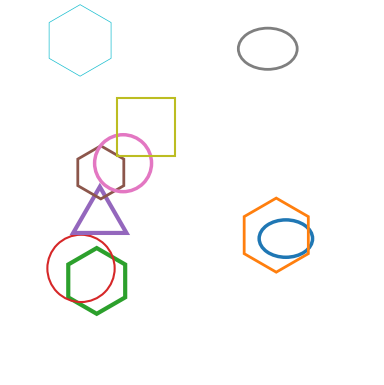[{"shape": "oval", "thickness": 2.5, "radius": 0.35, "center": [0.742, 0.38]}, {"shape": "hexagon", "thickness": 2, "radius": 0.48, "center": [0.718, 0.389]}, {"shape": "hexagon", "thickness": 3, "radius": 0.43, "center": [0.251, 0.27]}, {"shape": "circle", "thickness": 1.5, "radius": 0.44, "center": [0.21, 0.303]}, {"shape": "triangle", "thickness": 3, "radius": 0.4, "center": [0.259, 0.435]}, {"shape": "hexagon", "thickness": 2, "radius": 0.34, "center": [0.262, 0.552]}, {"shape": "circle", "thickness": 2.5, "radius": 0.37, "center": [0.32, 0.576]}, {"shape": "oval", "thickness": 2, "radius": 0.38, "center": [0.695, 0.873]}, {"shape": "square", "thickness": 1.5, "radius": 0.38, "center": [0.38, 0.671]}, {"shape": "hexagon", "thickness": 0.5, "radius": 0.46, "center": [0.208, 0.895]}]